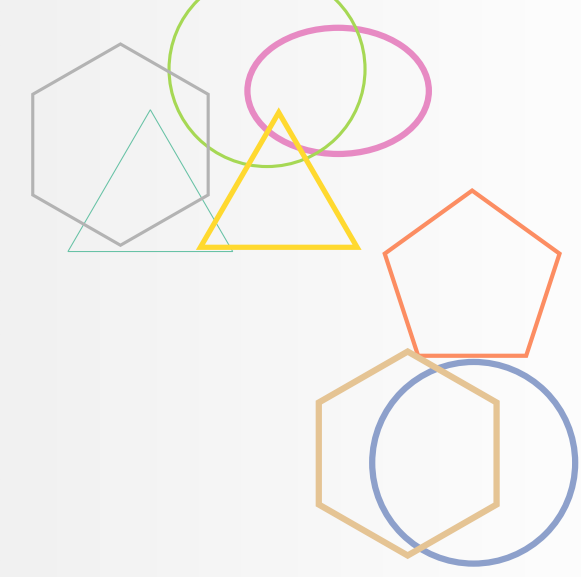[{"shape": "triangle", "thickness": 0.5, "radius": 0.82, "center": [0.259, 0.645]}, {"shape": "pentagon", "thickness": 2, "radius": 0.79, "center": [0.812, 0.511]}, {"shape": "circle", "thickness": 3, "radius": 0.87, "center": [0.815, 0.198]}, {"shape": "oval", "thickness": 3, "radius": 0.78, "center": [0.582, 0.842]}, {"shape": "circle", "thickness": 1.5, "radius": 0.84, "center": [0.459, 0.879]}, {"shape": "triangle", "thickness": 2.5, "radius": 0.78, "center": [0.48, 0.649]}, {"shape": "hexagon", "thickness": 3, "radius": 0.88, "center": [0.701, 0.214]}, {"shape": "hexagon", "thickness": 1.5, "radius": 0.87, "center": [0.207, 0.749]}]